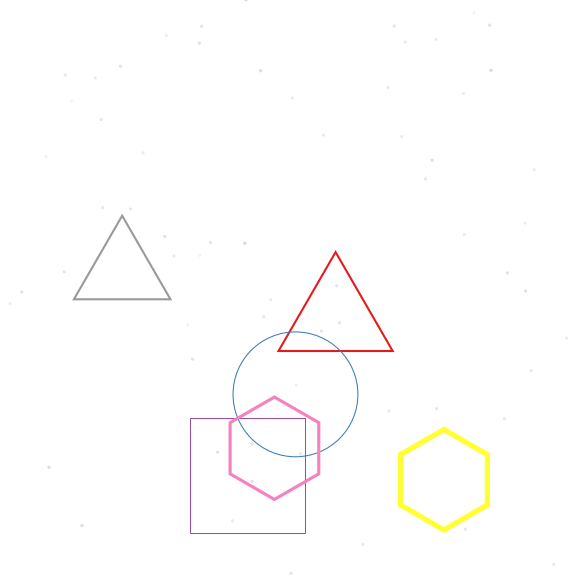[{"shape": "triangle", "thickness": 1, "radius": 0.57, "center": [0.581, 0.448]}, {"shape": "circle", "thickness": 0.5, "radius": 0.54, "center": [0.512, 0.316]}, {"shape": "square", "thickness": 0.5, "radius": 0.5, "center": [0.428, 0.175]}, {"shape": "hexagon", "thickness": 2.5, "radius": 0.43, "center": [0.769, 0.168]}, {"shape": "hexagon", "thickness": 1.5, "radius": 0.44, "center": [0.475, 0.223]}, {"shape": "triangle", "thickness": 1, "radius": 0.48, "center": [0.212, 0.529]}]